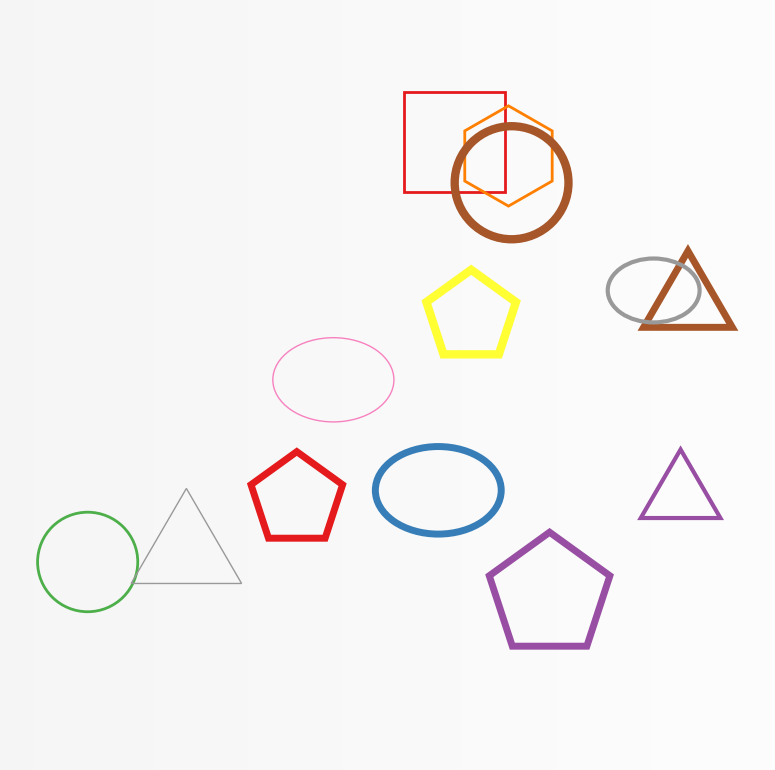[{"shape": "square", "thickness": 1, "radius": 0.33, "center": [0.586, 0.816]}, {"shape": "pentagon", "thickness": 2.5, "radius": 0.31, "center": [0.383, 0.351]}, {"shape": "oval", "thickness": 2.5, "radius": 0.41, "center": [0.566, 0.363]}, {"shape": "circle", "thickness": 1, "radius": 0.32, "center": [0.113, 0.27]}, {"shape": "triangle", "thickness": 1.5, "radius": 0.3, "center": [0.878, 0.357]}, {"shape": "pentagon", "thickness": 2.5, "radius": 0.41, "center": [0.709, 0.227]}, {"shape": "hexagon", "thickness": 1, "radius": 0.33, "center": [0.656, 0.797]}, {"shape": "pentagon", "thickness": 3, "radius": 0.3, "center": [0.608, 0.589]}, {"shape": "circle", "thickness": 3, "radius": 0.37, "center": [0.66, 0.763]}, {"shape": "triangle", "thickness": 2.5, "radius": 0.33, "center": [0.888, 0.608]}, {"shape": "oval", "thickness": 0.5, "radius": 0.39, "center": [0.43, 0.507]}, {"shape": "oval", "thickness": 1.5, "radius": 0.3, "center": [0.843, 0.623]}, {"shape": "triangle", "thickness": 0.5, "radius": 0.41, "center": [0.24, 0.283]}]